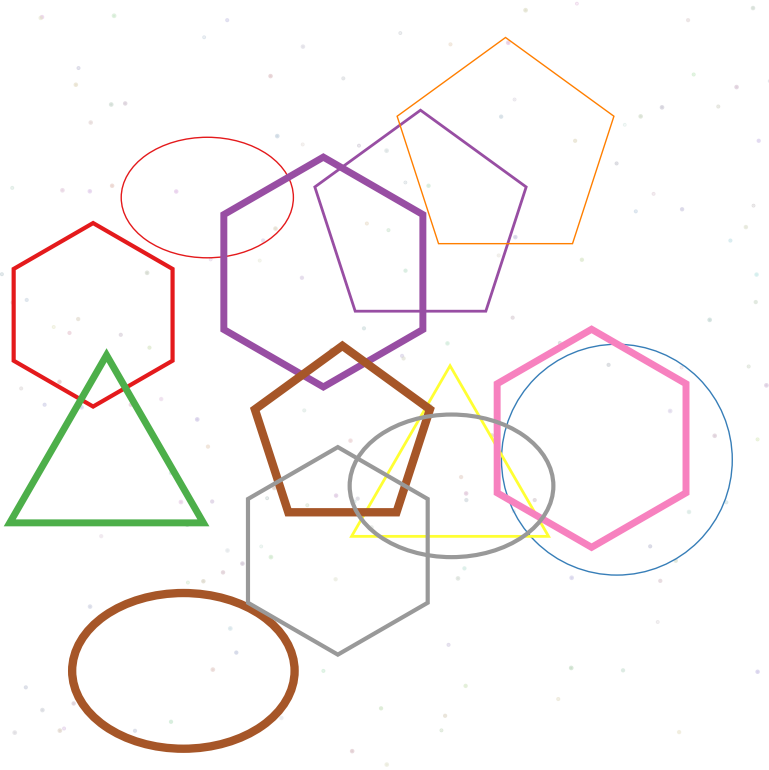[{"shape": "hexagon", "thickness": 1.5, "radius": 0.6, "center": [0.121, 0.591]}, {"shape": "oval", "thickness": 0.5, "radius": 0.56, "center": [0.269, 0.743]}, {"shape": "circle", "thickness": 0.5, "radius": 0.75, "center": [0.801, 0.403]}, {"shape": "triangle", "thickness": 2.5, "radius": 0.73, "center": [0.138, 0.394]}, {"shape": "pentagon", "thickness": 1, "radius": 0.72, "center": [0.546, 0.713]}, {"shape": "hexagon", "thickness": 2.5, "radius": 0.75, "center": [0.42, 0.647]}, {"shape": "pentagon", "thickness": 0.5, "radius": 0.74, "center": [0.657, 0.803]}, {"shape": "triangle", "thickness": 1, "radius": 0.74, "center": [0.584, 0.377]}, {"shape": "pentagon", "thickness": 3, "radius": 0.6, "center": [0.445, 0.431]}, {"shape": "oval", "thickness": 3, "radius": 0.72, "center": [0.238, 0.129]}, {"shape": "hexagon", "thickness": 2.5, "radius": 0.71, "center": [0.768, 0.431]}, {"shape": "hexagon", "thickness": 1.5, "radius": 0.67, "center": [0.439, 0.285]}, {"shape": "oval", "thickness": 1.5, "radius": 0.66, "center": [0.586, 0.369]}]